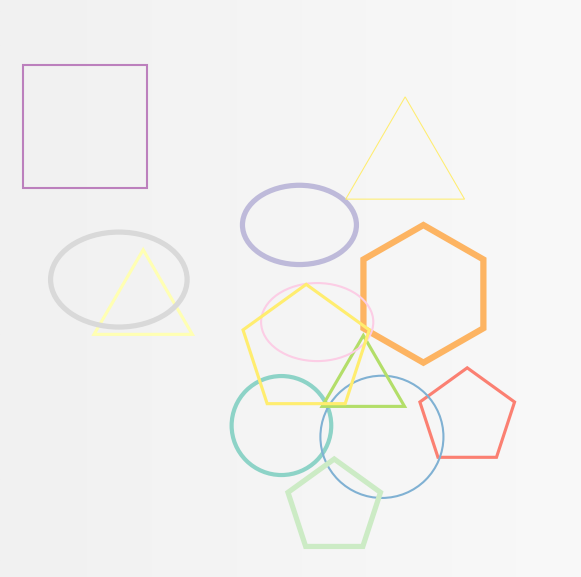[{"shape": "circle", "thickness": 2, "radius": 0.43, "center": [0.484, 0.262]}, {"shape": "triangle", "thickness": 1.5, "radius": 0.49, "center": [0.246, 0.469]}, {"shape": "oval", "thickness": 2.5, "radius": 0.49, "center": [0.515, 0.61]}, {"shape": "pentagon", "thickness": 1.5, "radius": 0.43, "center": [0.804, 0.277]}, {"shape": "circle", "thickness": 1, "radius": 0.53, "center": [0.657, 0.243]}, {"shape": "hexagon", "thickness": 3, "radius": 0.6, "center": [0.728, 0.49]}, {"shape": "triangle", "thickness": 1.5, "radius": 0.41, "center": [0.625, 0.336]}, {"shape": "oval", "thickness": 1, "radius": 0.48, "center": [0.546, 0.441]}, {"shape": "oval", "thickness": 2.5, "radius": 0.59, "center": [0.204, 0.515]}, {"shape": "square", "thickness": 1, "radius": 0.53, "center": [0.146, 0.78]}, {"shape": "pentagon", "thickness": 2.5, "radius": 0.42, "center": [0.575, 0.121]}, {"shape": "triangle", "thickness": 0.5, "radius": 0.59, "center": [0.697, 0.713]}, {"shape": "pentagon", "thickness": 1.5, "radius": 0.57, "center": [0.527, 0.393]}]